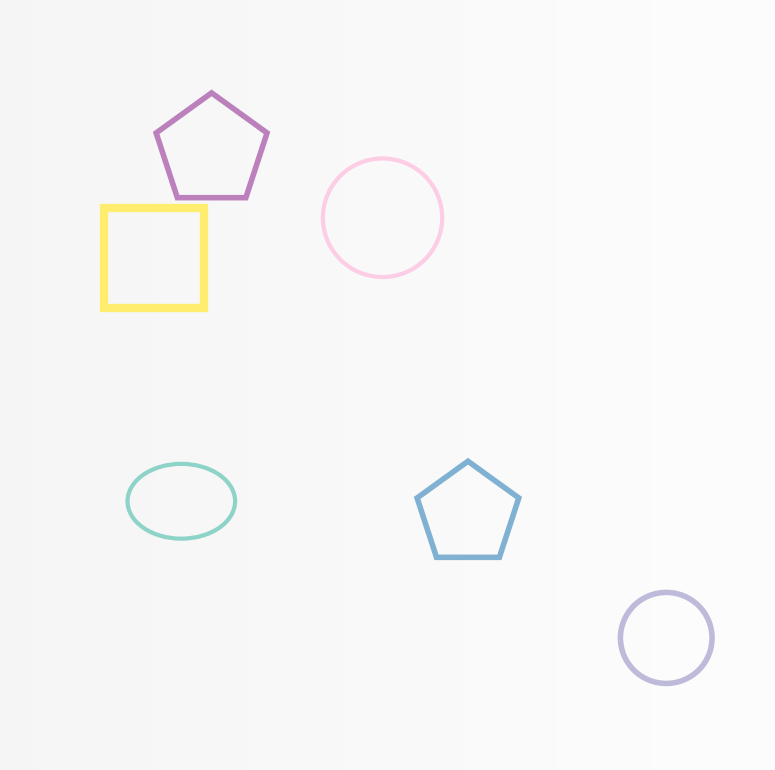[{"shape": "oval", "thickness": 1.5, "radius": 0.35, "center": [0.234, 0.349]}, {"shape": "circle", "thickness": 2, "radius": 0.3, "center": [0.86, 0.172]}, {"shape": "pentagon", "thickness": 2, "radius": 0.34, "center": [0.604, 0.332]}, {"shape": "circle", "thickness": 1.5, "radius": 0.38, "center": [0.494, 0.717]}, {"shape": "pentagon", "thickness": 2, "radius": 0.38, "center": [0.273, 0.804]}, {"shape": "square", "thickness": 3, "radius": 0.32, "center": [0.199, 0.665]}]